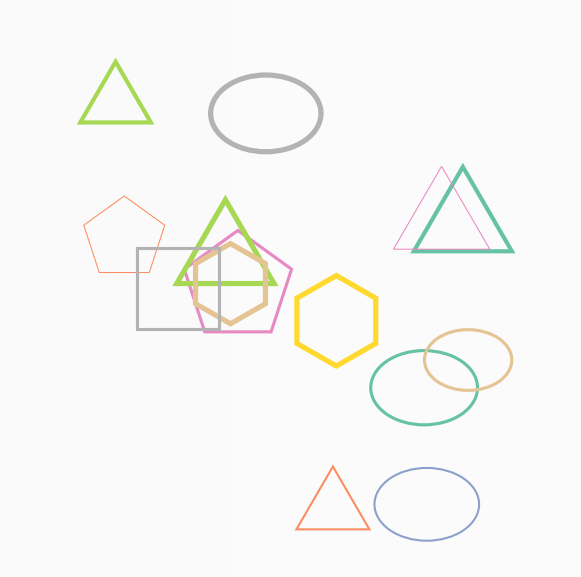[{"shape": "triangle", "thickness": 2, "radius": 0.49, "center": [0.796, 0.613]}, {"shape": "oval", "thickness": 1.5, "radius": 0.46, "center": [0.73, 0.328]}, {"shape": "triangle", "thickness": 1, "radius": 0.36, "center": [0.573, 0.119]}, {"shape": "pentagon", "thickness": 0.5, "radius": 0.37, "center": [0.214, 0.587]}, {"shape": "oval", "thickness": 1, "radius": 0.45, "center": [0.734, 0.126]}, {"shape": "triangle", "thickness": 0.5, "radius": 0.48, "center": [0.76, 0.615]}, {"shape": "pentagon", "thickness": 1.5, "radius": 0.49, "center": [0.409, 0.503]}, {"shape": "triangle", "thickness": 2, "radius": 0.35, "center": [0.199, 0.822]}, {"shape": "triangle", "thickness": 2.5, "radius": 0.48, "center": [0.388, 0.556]}, {"shape": "hexagon", "thickness": 2.5, "radius": 0.39, "center": [0.579, 0.444]}, {"shape": "oval", "thickness": 1.5, "radius": 0.38, "center": [0.805, 0.376]}, {"shape": "hexagon", "thickness": 2.5, "radius": 0.35, "center": [0.397, 0.508]}, {"shape": "oval", "thickness": 2.5, "radius": 0.47, "center": [0.457, 0.803]}, {"shape": "square", "thickness": 1.5, "radius": 0.35, "center": [0.306, 0.5]}]